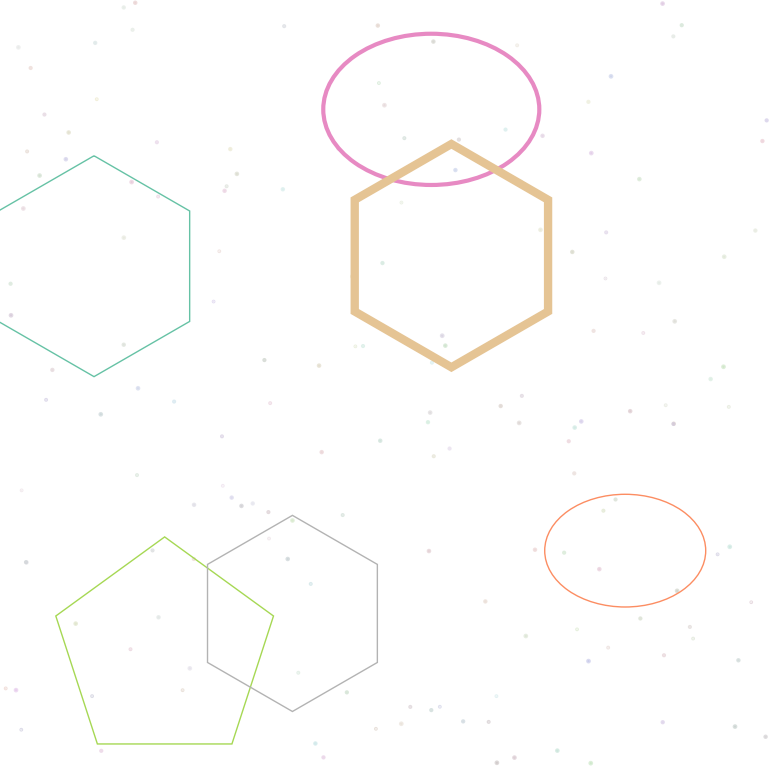[{"shape": "hexagon", "thickness": 0.5, "radius": 0.72, "center": [0.122, 0.654]}, {"shape": "oval", "thickness": 0.5, "radius": 0.52, "center": [0.812, 0.285]}, {"shape": "oval", "thickness": 1.5, "radius": 0.7, "center": [0.56, 0.858]}, {"shape": "pentagon", "thickness": 0.5, "radius": 0.74, "center": [0.214, 0.154]}, {"shape": "hexagon", "thickness": 3, "radius": 0.72, "center": [0.586, 0.668]}, {"shape": "hexagon", "thickness": 0.5, "radius": 0.64, "center": [0.38, 0.203]}]